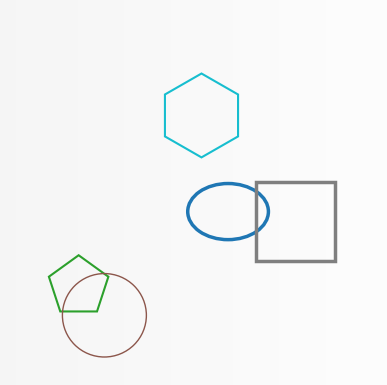[{"shape": "oval", "thickness": 2.5, "radius": 0.52, "center": [0.589, 0.45]}, {"shape": "pentagon", "thickness": 1.5, "radius": 0.4, "center": [0.203, 0.256]}, {"shape": "circle", "thickness": 1, "radius": 0.54, "center": [0.269, 0.181]}, {"shape": "square", "thickness": 2.5, "radius": 0.51, "center": [0.762, 0.425]}, {"shape": "hexagon", "thickness": 1.5, "radius": 0.54, "center": [0.52, 0.7]}]